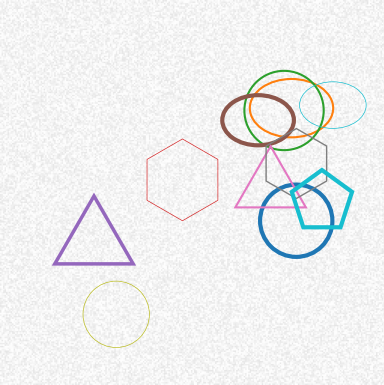[{"shape": "circle", "thickness": 3, "radius": 0.47, "center": [0.769, 0.427]}, {"shape": "oval", "thickness": 1.5, "radius": 0.54, "center": [0.757, 0.719]}, {"shape": "circle", "thickness": 1.5, "radius": 0.52, "center": [0.738, 0.713]}, {"shape": "hexagon", "thickness": 0.5, "radius": 0.53, "center": [0.474, 0.533]}, {"shape": "triangle", "thickness": 2.5, "radius": 0.59, "center": [0.244, 0.373]}, {"shape": "oval", "thickness": 3, "radius": 0.47, "center": [0.67, 0.688]}, {"shape": "triangle", "thickness": 1.5, "radius": 0.53, "center": [0.703, 0.514]}, {"shape": "hexagon", "thickness": 1, "radius": 0.45, "center": [0.77, 0.575]}, {"shape": "circle", "thickness": 0.5, "radius": 0.43, "center": [0.302, 0.184]}, {"shape": "oval", "thickness": 0.5, "radius": 0.43, "center": [0.865, 0.727]}, {"shape": "pentagon", "thickness": 3, "radius": 0.41, "center": [0.836, 0.476]}]